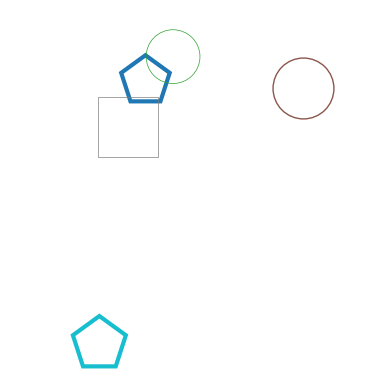[{"shape": "pentagon", "thickness": 3, "radius": 0.33, "center": [0.378, 0.79]}, {"shape": "circle", "thickness": 0.5, "radius": 0.35, "center": [0.449, 0.853]}, {"shape": "circle", "thickness": 1, "radius": 0.4, "center": [0.788, 0.77]}, {"shape": "square", "thickness": 0.5, "radius": 0.39, "center": [0.332, 0.67]}, {"shape": "pentagon", "thickness": 3, "radius": 0.36, "center": [0.258, 0.107]}]